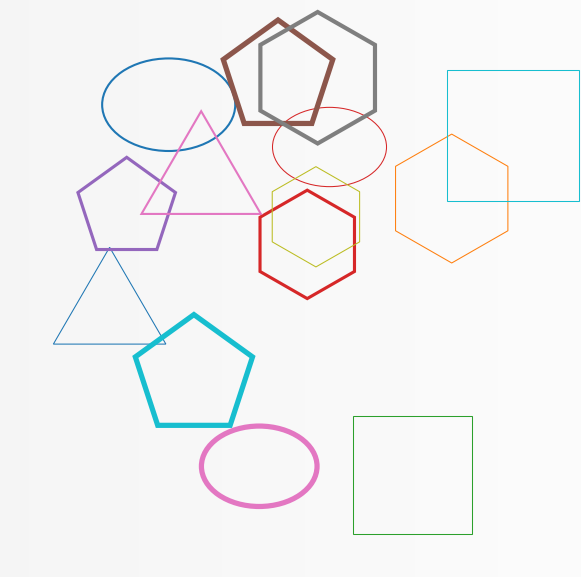[{"shape": "oval", "thickness": 1, "radius": 0.57, "center": [0.29, 0.818]}, {"shape": "triangle", "thickness": 0.5, "radius": 0.56, "center": [0.189, 0.459]}, {"shape": "hexagon", "thickness": 0.5, "radius": 0.56, "center": [0.777, 0.655]}, {"shape": "square", "thickness": 0.5, "radius": 0.51, "center": [0.709, 0.177]}, {"shape": "hexagon", "thickness": 1.5, "radius": 0.47, "center": [0.529, 0.576]}, {"shape": "oval", "thickness": 0.5, "radius": 0.49, "center": [0.567, 0.745]}, {"shape": "pentagon", "thickness": 1.5, "radius": 0.44, "center": [0.218, 0.638]}, {"shape": "pentagon", "thickness": 2.5, "radius": 0.5, "center": [0.478, 0.865]}, {"shape": "triangle", "thickness": 1, "radius": 0.59, "center": [0.346, 0.688]}, {"shape": "oval", "thickness": 2.5, "radius": 0.5, "center": [0.446, 0.192]}, {"shape": "hexagon", "thickness": 2, "radius": 0.57, "center": [0.547, 0.865]}, {"shape": "hexagon", "thickness": 0.5, "radius": 0.43, "center": [0.544, 0.624]}, {"shape": "pentagon", "thickness": 2.5, "radius": 0.53, "center": [0.334, 0.348]}, {"shape": "square", "thickness": 0.5, "radius": 0.57, "center": [0.883, 0.764]}]